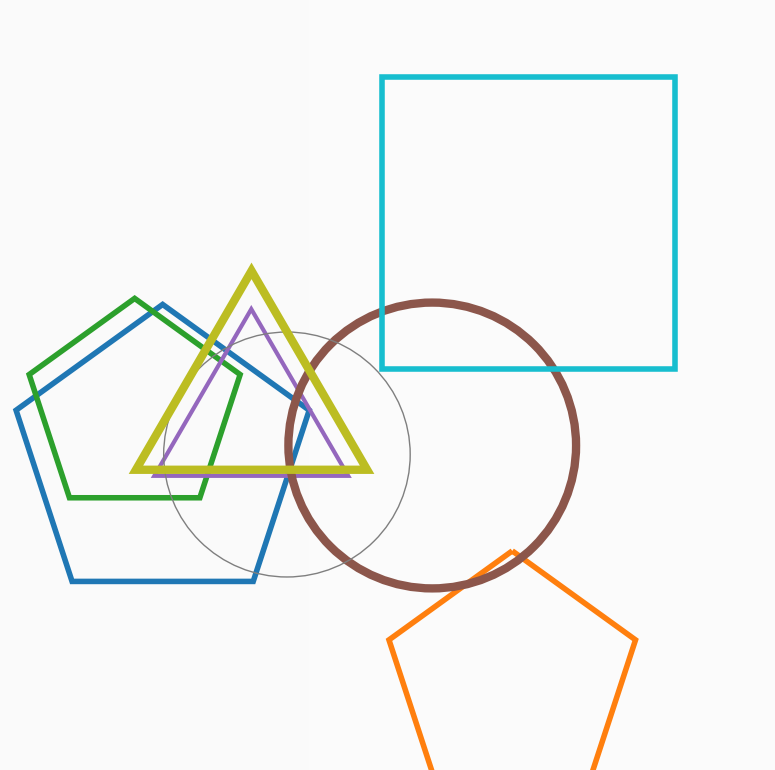[{"shape": "pentagon", "thickness": 2, "radius": 0.99, "center": [0.21, 0.406]}, {"shape": "pentagon", "thickness": 2, "radius": 0.84, "center": [0.661, 0.117]}, {"shape": "pentagon", "thickness": 2, "radius": 0.72, "center": [0.174, 0.469]}, {"shape": "triangle", "thickness": 1.5, "radius": 0.72, "center": [0.324, 0.454]}, {"shape": "circle", "thickness": 3, "radius": 0.93, "center": [0.558, 0.421]}, {"shape": "circle", "thickness": 0.5, "radius": 0.8, "center": [0.37, 0.41]}, {"shape": "triangle", "thickness": 3, "radius": 0.86, "center": [0.325, 0.476]}, {"shape": "square", "thickness": 2, "radius": 0.95, "center": [0.682, 0.711]}]